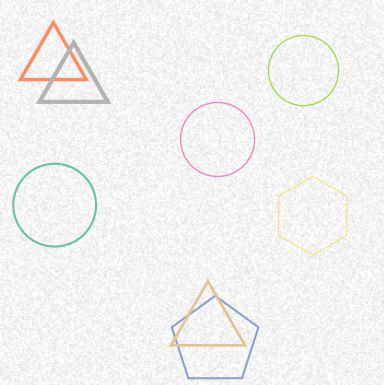[{"shape": "circle", "thickness": 1.5, "radius": 0.54, "center": [0.142, 0.467]}, {"shape": "triangle", "thickness": 2.5, "radius": 0.49, "center": [0.139, 0.843]}, {"shape": "pentagon", "thickness": 1.5, "radius": 0.59, "center": [0.559, 0.113]}, {"shape": "circle", "thickness": 1, "radius": 0.48, "center": [0.565, 0.638]}, {"shape": "circle", "thickness": 1, "radius": 0.46, "center": [0.788, 0.817]}, {"shape": "hexagon", "thickness": 0.5, "radius": 0.51, "center": [0.813, 0.44]}, {"shape": "triangle", "thickness": 2, "radius": 0.55, "center": [0.54, 0.159]}, {"shape": "triangle", "thickness": 3, "radius": 0.51, "center": [0.191, 0.787]}]